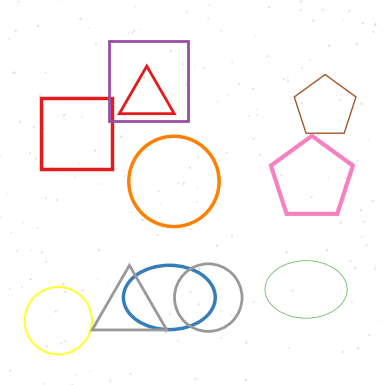[{"shape": "triangle", "thickness": 2, "radius": 0.41, "center": [0.381, 0.746]}, {"shape": "square", "thickness": 2.5, "radius": 0.46, "center": [0.198, 0.653]}, {"shape": "oval", "thickness": 2.5, "radius": 0.6, "center": [0.44, 0.227]}, {"shape": "oval", "thickness": 0.5, "radius": 0.53, "center": [0.795, 0.248]}, {"shape": "square", "thickness": 2, "radius": 0.52, "center": [0.386, 0.79]}, {"shape": "circle", "thickness": 2.5, "radius": 0.59, "center": [0.452, 0.529]}, {"shape": "circle", "thickness": 1.5, "radius": 0.44, "center": [0.151, 0.167]}, {"shape": "pentagon", "thickness": 1, "radius": 0.42, "center": [0.844, 0.722]}, {"shape": "pentagon", "thickness": 3, "radius": 0.56, "center": [0.81, 0.535]}, {"shape": "triangle", "thickness": 2, "radius": 0.56, "center": [0.336, 0.199]}, {"shape": "circle", "thickness": 2, "radius": 0.44, "center": [0.541, 0.227]}]